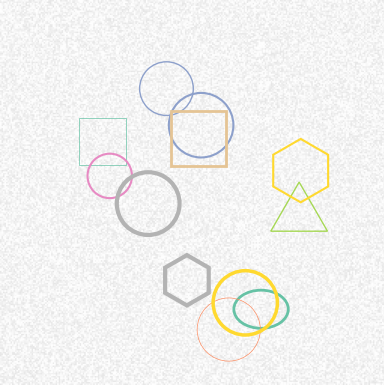[{"shape": "square", "thickness": 0.5, "radius": 0.31, "center": [0.265, 0.632]}, {"shape": "oval", "thickness": 2, "radius": 0.35, "center": [0.678, 0.197]}, {"shape": "circle", "thickness": 0.5, "radius": 0.41, "center": [0.594, 0.144]}, {"shape": "circle", "thickness": 1, "radius": 0.35, "center": [0.432, 0.77]}, {"shape": "circle", "thickness": 1.5, "radius": 0.42, "center": [0.522, 0.675]}, {"shape": "circle", "thickness": 1.5, "radius": 0.29, "center": [0.285, 0.543]}, {"shape": "triangle", "thickness": 1, "radius": 0.43, "center": [0.777, 0.442]}, {"shape": "hexagon", "thickness": 1.5, "radius": 0.41, "center": [0.781, 0.557]}, {"shape": "circle", "thickness": 2.5, "radius": 0.42, "center": [0.637, 0.213]}, {"shape": "square", "thickness": 2, "radius": 0.36, "center": [0.516, 0.64]}, {"shape": "hexagon", "thickness": 3, "radius": 0.33, "center": [0.486, 0.272]}, {"shape": "circle", "thickness": 3, "radius": 0.41, "center": [0.385, 0.471]}]